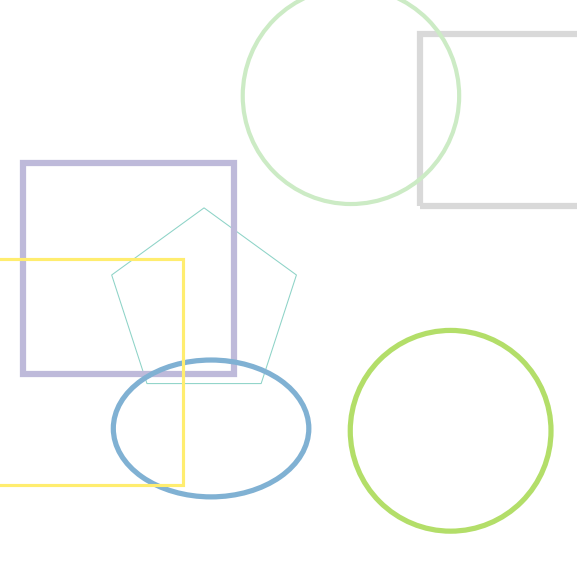[{"shape": "pentagon", "thickness": 0.5, "radius": 0.84, "center": [0.353, 0.471]}, {"shape": "square", "thickness": 3, "radius": 0.91, "center": [0.222, 0.534]}, {"shape": "oval", "thickness": 2.5, "radius": 0.85, "center": [0.365, 0.257]}, {"shape": "circle", "thickness": 2.5, "radius": 0.87, "center": [0.78, 0.253]}, {"shape": "square", "thickness": 3, "radius": 0.74, "center": [0.876, 0.791]}, {"shape": "circle", "thickness": 2, "radius": 0.94, "center": [0.608, 0.833]}, {"shape": "square", "thickness": 1.5, "radius": 0.98, "center": [0.122, 0.355]}]